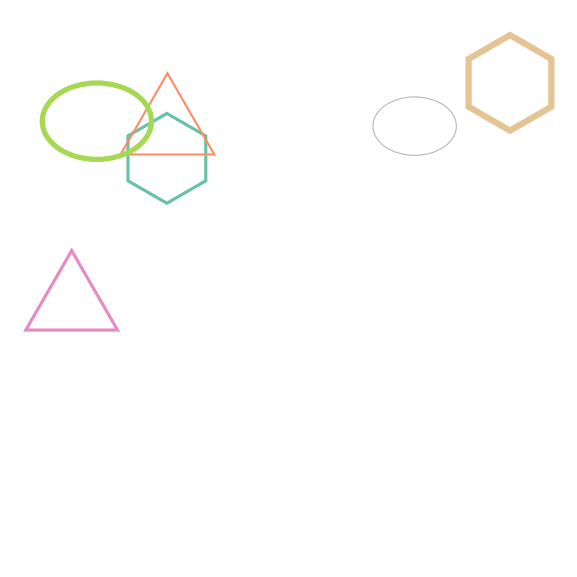[{"shape": "hexagon", "thickness": 1.5, "radius": 0.39, "center": [0.289, 0.725]}, {"shape": "triangle", "thickness": 1, "radius": 0.47, "center": [0.29, 0.779]}, {"shape": "triangle", "thickness": 1.5, "radius": 0.46, "center": [0.124, 0.473]}, {"shape": "oval", "thickness": 2.5, "radius": 0.47, "center": [0.168, 0.789]}, {"shape": "hexagon", "thickness": 3, "radius": 0.41, "center": [0.883, 0.856]}, {"shape": "oval", "thickness": 0.5, "radius": 0.36, "center": [0.718, 0.781]}]